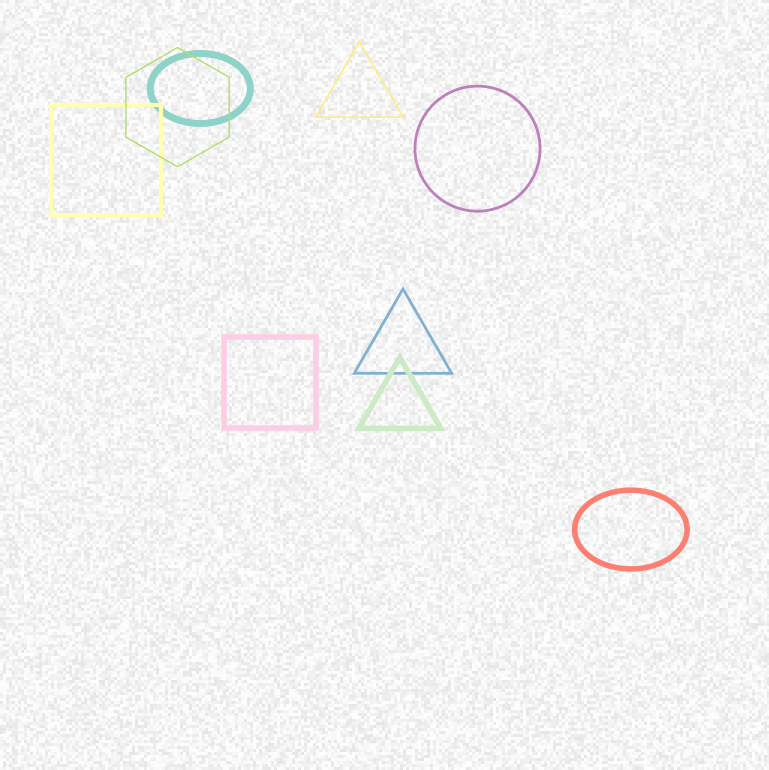[{"shape": "oval", "thickness": 2.5, "radius": 0.32, "center": [0.26, 0.885]}, {"shape": "square", "thickness": 1.5, "radius": 0.36, "center": [0.137, 0.792]}, {"shape": "oval", "thickness": 2, "radius": 0.37, "center": [0.819, 0.312]}, {"shape": "triangle", "thickness": 1, "radius": 0.37, "center": [0.523, 0.552]}, {"shape": "hexagon", "thickness": 0.5, "radius": 0.39, "center": [0.231, 0.861]}, {"shape": "square", "thickness": 2, "radius": 0.3, "center": [0.35, 0.503]}, {"shape": "circle", "thickness": 1, "radius": 0.41, "center": [0.62, 0.807]}, {"shape": "triangle", "thickness": 2, "radius": 0.31, "center": [0.519, 0.474]}, {"shape": "triangle", "thickness": 0.5, "radius": 0.33, "center": [0.467, 0.881]}]